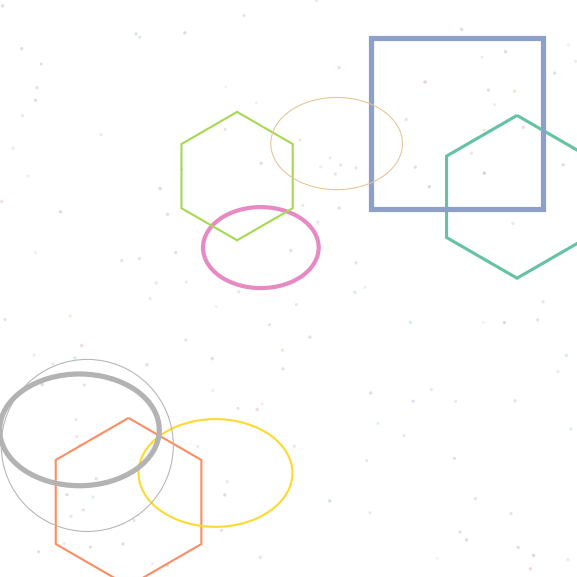[{"shape": "hexagon", "thickness": 1.5, "radius": 0.7, "center": [0.895, 0.658]}, {"shape": "hexagon", "thickness": 1, "radius": 0.73, "center": [0.223, 0.13]}, {"shape": "square", "thickness": 2.5, "radius": 0.74, "center": [0.792, 0.785]}, {"shape": "oval", "thickness": 2, "radius": 0.5, "center": [0.452, 0.57]}, {"shape": "hexagon", "thickness": 1, "radius": 0.56, "center": [0.411, 0.694]}, {"shape": "oval", "thickness": 1, "radius": 0.67, "center": [0.373, 0.18]}, {"shape": "oval", "thickness": 0.5, "radius": 0.57, "center": [0.583, 0.751]}, {"shape": "circle", "thickness": 0.5, "radius": 0.74, "center": [0.151, 0.228]}, {"shape": "oval", "thickness": 2.5, "radius": 0.69, "center": [0.138, 0.255]}]